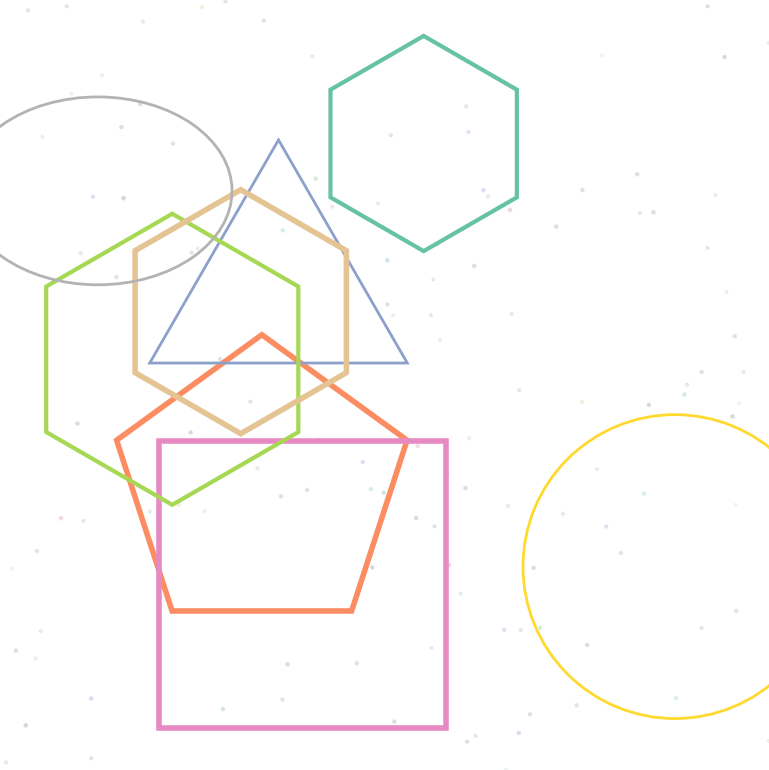[{"shape": "hexagon", "thickness": 1.5, "radius": 0.7, "center": [0.55, 0.814]}, {"shape": "pentagon", "thickness": 2, "radius": 0.99, "center": [0.34, 0.367]}, {"shape": "triangle", "thickness": 1, "radius": 0.97, "center": [0.362, 0.625]}, {"shape": "square", "thickness": 2, "radius": 0.93, "center": [0.392, 0.24]}, {"shape": "hexagon", "thickness": 1.5, "radius": 0.95, "center": [0.224, 0.533]}, {"shape": "circle", "thickness": 1, "radius": 0.99, "center": [0.877, 0.264]}, {"shape": "hexagon", "thickness": 2, "radius": 0.79, "center": [0.313, 0.595]}, {"shape": "oval", "thickness": 1, "radius": 0.87, "center": [0.127, 0.752]}]